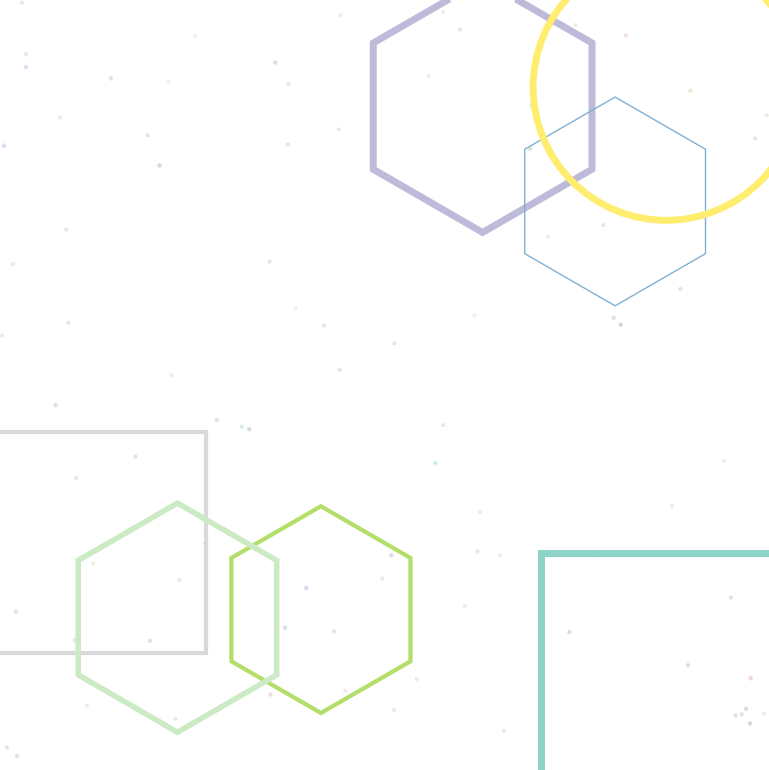[{"shape": "square", "thickness": 2.5, "radius": 0.83, "center": [0.868, 0.117]}, {"shape": "hexagon", "thickness": 2.5, "radius": 0.82, "center": [0.627, 0.862]}, {"shape": "hexagon", "thickness": 0.5, "radius": 0.68, "center": [0.799, 0.738]}, {"shape": "hexagon", "thickness": 1.5, "radius": 0.67, "center": [0.417, 0.208]}, {"shape": "square", "thickness": 1.5, "radius": 0.72, "center": [0.125, 0.295]}, {"shape": "hexagon", "thickness": 2, "radius": 0.74, "center": [0.23, 0.198]}, {"shape": "circle", "thickness": 2.5, "radius": 0.86, "center": [0.865, 0.887]}]